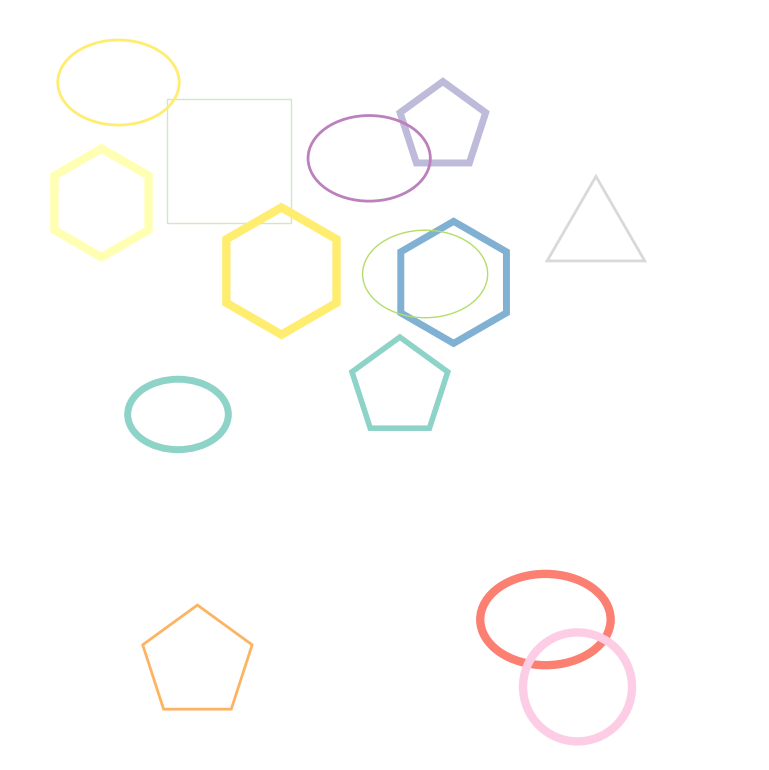[{"shape": "pentagon", "thickness": 2, "radius": 0.33, "center": [0.519, 0.497]}, {"shape": "oval", "thickness": 2.5, "radius": 0.33, "center": [0.231, 0.462]}, {"shape": "hexagon", "thickness": 3, "radius": 0.35, "center": [0.132, 0.737]}, {"shape": "pentagon", "thickness": 2.5, "radius": 0.29, "center": [0.575, 0.836]}, {"shape": "oval", "thickness": 3, "radius": 0.42, "center": [0.708, 0.195]}, {"shape": "hexagon", "thickness": 2.5, "radius": 0.4, "center": [0.589, 0.633]}, {"shape": "pentagon", "thickness": 1, "radius": 0.37, "center": [0.256, 0.139]}, {"shape": "oval", "thickness": 0.5, "radius": 0.41, "center": [0.552, 0.644]}, {"shape": "circle", "thickness": 3, "radius": 0.35, "center": [0.75, 0.108]}, {"shape": "triangle", "thickness": 1, "radius": 0.37, "center": [0.774, 0.698]}, {"shape": "oval", "thickness": 1, "radius": 0.4, "center": [0.479, 0.794]}, {"shape": "square", "thickness": 0.5, "radius": 0.4, "center": [0.298, 0.791]}, {"shape": "hexagon", "thickness": 3, "radius": 0.41, "center": [0.366, 0.648]}, {"shape": "oval", "thickness": 1, "radius": 0.39, "center": [0.154, 0.893]}]